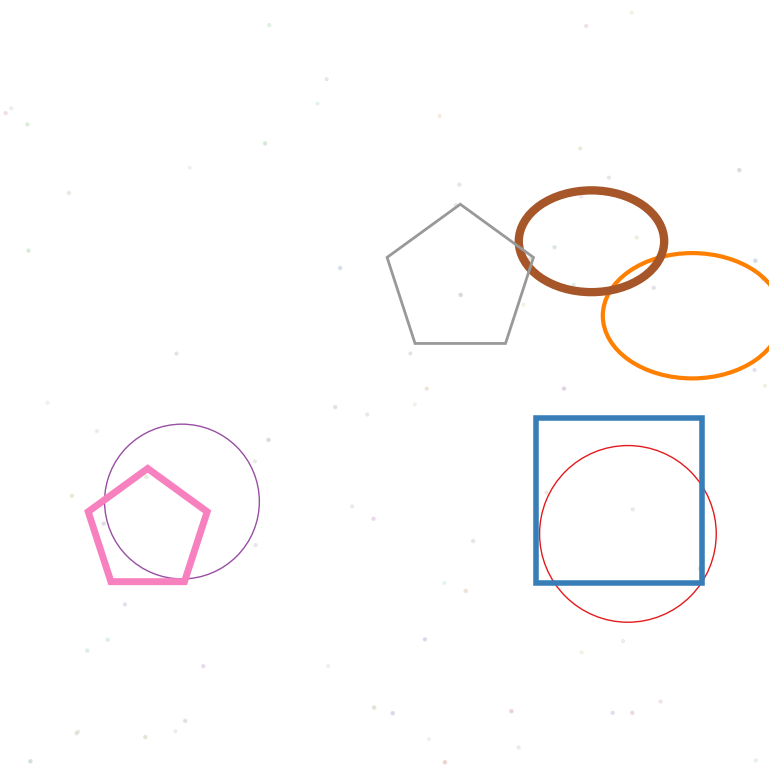[{"shape": "circle", "thickness": 0.5, "radius": 0.57, "center": [0.815, 0.307]}, {"shape": "square", "thickness": 2, "radius": 0.54, "center": [0.804, 0.35]}, {"shape": "circle", "thickness": 0.5, "radius": 0.5, "center": [0.236, 0.349]}, {"shape": "oval", "thickness": 1.5, "radius": 0.58, "center": [0.899, 0.59]}, {"shape": "oval", "thickness": 3, "radius": 0.47, "center": [0.768, 0.687]}, {"shape": "pentagon", "thickness": 2.5, "radius": 0.41, "center": [0.192, 0.31]}, {"shape": "pentagon", "thickness": 1, "radius": 0.5, "center": [0.598, 0.635]}]